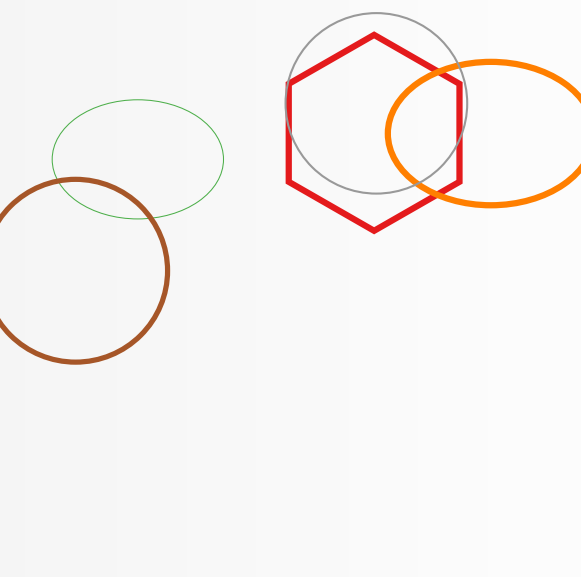[{"shape": "hexagon", "thickness": 3, "radius": 0.85, "center": [0.644, 0.769]}, {"shape": "oval", "thickness": 0.5, "radius": 0.74, "center": [0.237, 0.723]}, {"shape": "oval", "thickness": 3, "radius": 0.89, "center": [0.845, 0.768]}, {"shape": "circle", "thickness": 2.5, "radius": 0.79, "center": [0.13, 0.53]}, {"shape": "circle", "thickness": 1, "radius": 0.78, "center": [0.648, 0.82]}]